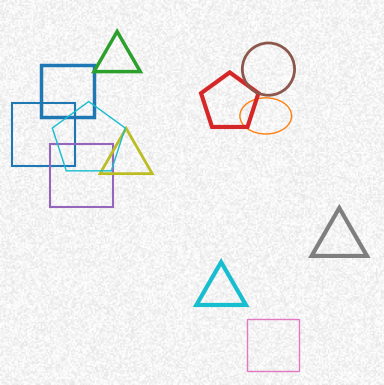[{"shape": "square", "thickness": 2.5, "radius": 0.34, "center": [0.175, 0.763]}, {"shape": "square", "thickness": 1.5, "radius": 0.41, "center": [0.114, 0.651]}, {"shape": "oval", "thickness": 1, "radius": 0.34, "center": [0.69, 0.699]}, {"shape": "triangle", "thickness": 2.5, "radius": 0.35, "center": [0.304, 0.849]}, {"shape": "pentagon", "thickness": 3, "radius": 0.39, "center": [0.597, 0.734]}, {"shape": "square", "thickness": 1.5, "radius": 0.41, "center": [0.211, 0.544]}, {"shape": "circle", "thickness": 2, "radius": 0.34, "center": [0.697, 0.82]}, {"shape": "square", "thickness": 1, "radius": 0.34, "center": [0.709, 0.104]}, {"shape": "triangle", "thickness": 3, "radius": 0.41, "center": [0.881, 0.377]}, {"shape": "triangle", "thickness": 2, "radius": 0.39, "center": [0.328, 0.588]}, {"shape": "triangle", "thickness": 3, "radius": 0.37, "center": [0.574, 0.245]}, {"shape": "pentagon", "thickness": 1, "radius": 0.5, "center": [0.231, 0.637]}]